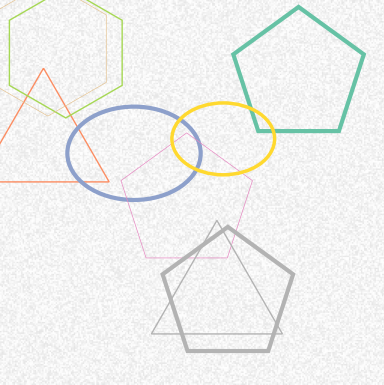[{"shape": "pentagon", "thickness": 3, "radius": 0.89, "center": [0.776, 0.804]}, {"shape": "triangle", "thickness": 1, "radius": 0.98, "center": [0.113, 0.626]}, {"shape": "oval", "thickness": 3, "radius": 0.87, "center": [0.348, 0.602]}, {"shape": "pentagon", "thickness": 0.5, "radius": 0.9, "center": [0.485, 0.475]}, {"shape": "hexagon", "thickness": 1, "radius": 0.85, "center": [0.171, 0.863]}, {"shape": "oval", "thickness": 2.5, "radius": 0.67, "center": [0.58, 0.639]}, {"shape": "hexagon", "thickness": 0.5, "radius": 0.88, "center": [0.124, 0.874]}, {"shape": "triangle", "thickness": 1, "radius": 0.98, "center": [0.563, 0.231]}, {"shape": "pentagon", "thickness": 3, "radius": 0.89, "center": [0.592, 0.232]}]